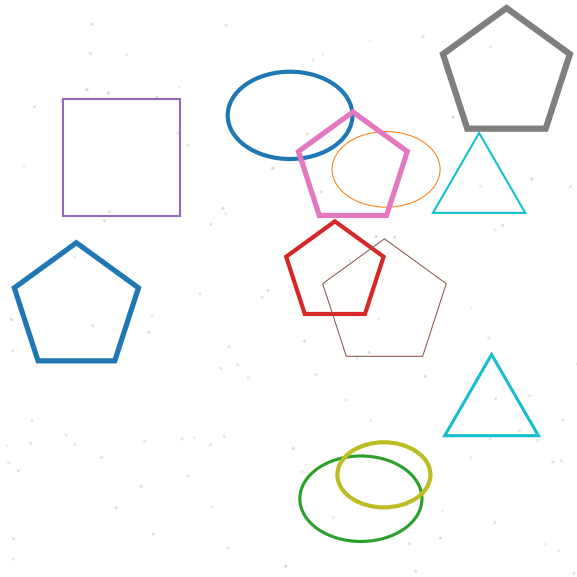[{"shape": "oval", "thickness": 2, "radius": 0.54, "center": [0.502, 0.799]}, {"shape": "pentagon", "thickness": 2.5, "radius": 0.57, "center": [0.132, 0.466]}, {"shape": "oval", "thickness": 0.5, "radius": 0.47, "center": [0.669, 0.706]}, {"shape": "oval", "thickness": 1.5, "radius": 0.53, "center": [0.625, 0.136]}, {"shape": "pentagon", "thickness": 2, "radius": 0.44, "center": [0.58, 0.527]}, {"shape": "square", "thickness": 1, "radius": 0.51, "center": [0.211, 0.726]}, {"shape": "pentagon", "thickness": 0.5, "radius": 0.56, "center": [0.666, 0.473]}, {"shape": "pentagon", "thickness": 2.5, "radius": 0.5, "center": [0.611, 0.706]}, {"shape": "pentagon", "thickness": 3, "radius": 0.58, "center": [0.877, 0.87]}, {"shape": "oval", "thickness": 2, "radius": 0.4, "center": [0.665, 0.177]}, {"shape": "triangle", "thickness": 1.5, "radius": 0.47, "center": [0.851, 0.292]}, {"shape": "triangle", "thickness": 1, "radius": 0.46, "center": [0.83, 0.677]}]